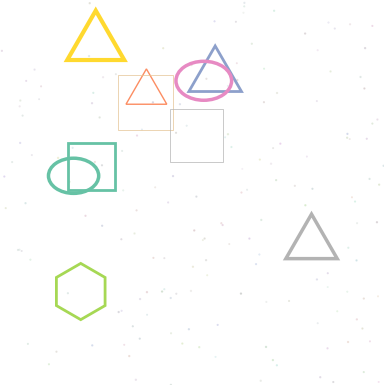[{"shape": "oval", "thickness": 2.5, "radius": 0.33, "center": [0.191, 0.543]}, {"shape": "square", "thickness": 2, "radius": 0.31, "center": [0.237, 0.567]}, {"shape": "triangle", "thickness": 1, "radius": 0.31, "center": [0.38, 0.76]}, {"shape": "triangle", "thickness": 2, "radius": 0.39, "center": [0.559, 0.802]}, {"shape": "oval", "thickness": 2.5, "radius": 0.36, "center": [0.529, 0.79]}, {"shape": "hexagon", "thickness": 2, "radius": 0.37, "center": [0.21, 0.243]}, {"shape": "triangle", "thickness": 3, "radius": 0.43, "center": [0.249, 0.887]}, {"shape": "square", "thickness": 0.5, "radius": 0.36, "center": [0.378, 0.734]}, {"shape": "square", "thickness": 0.5, "radius": 0.35, "center": [0.51, 0.648]}, {"shape": "triangle", "thickness": 2.5, "radius": 0.39, "center": [0.809, 0.367]}]